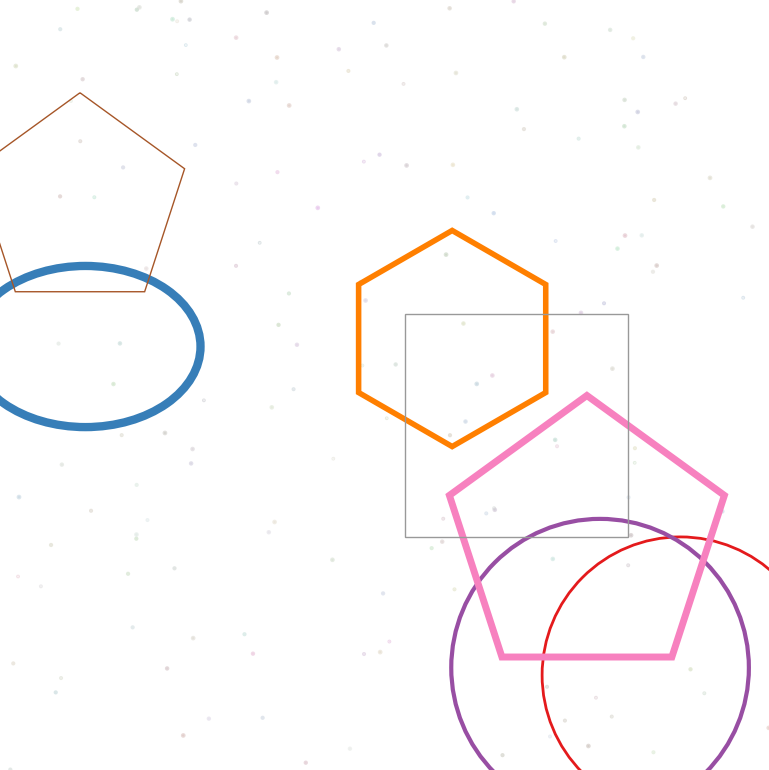[{"shape": "circle", "thickness": 1, "radius": 0.9, "center": [0.883, 0.123]}, {"shape": "oval", "thickness": 3, "radius": 0.75, "center": [0.111, 0.55]}, {"shape": "circle", "thickness": 1.5, "radius": 0.97, "center": [0.779, 0.133]}, {"shape": "hexagon", "thickness": 2, "radius": 0.7, "center": [0.587, 0.56]}, {"shape": "pentagon", "thickness": 0.5, "radius": 0.71, "center": [0.104, 0.737]}, {"shape": "pentagon", "thickness": 2.5, "radius": 0.94, "center": [0.762, 0.299]}, {"shape": "square", "thickness": 0.5, "radius": 0.72, "center": [0.67, 0.448]}]